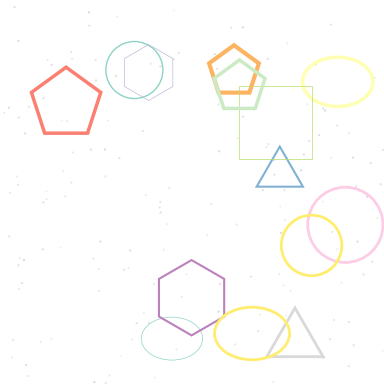[{"shape": "oval", "thickness": 0.5, "radius": 0.4, "center": [0.447, 0.12]}, {"shape": "circle", "thickness": 1, "radius": 0.37, "center": [0.349, 0.818]}, {"shape": "oval", "thickness": 2.5, "radius": 0.46, "center": [0.877, 0.787]}, {"shape": "hexagon", "thickness": 0.5, "radius": 0.36, "center": [0.386, 0.812]}, {"shape": "pentagon", "thickness": 2.5, "radius": 0.47, "center": [0.172, 0.731]}, {"shape": "triangle", "thickness": 1.5, "radius": 0.35, "center": [0.727, 0.55]}, {"shape": "pentagon", "thickness": 3, "radius": 0.34, "center": [0.608, 0.814]}, {"shape": "square", "thickness": 0.5, "radius": 0.47, "center": [0.715, 0.682]}, {"shape": "circle", "thickness": 2, "radius": 0.49, "center": [0.897, 0.416]}, {"shape": "triangle", "thickness": 2, "radius": 0.42, "center": [0.766, 0.116]}, {"shape": "hexagon", "thickness": 1.5, "radius": 0.49, "center": [0.498, 0.227]}, {"shape": "pentagon", "thickness": 2.5, "radius": 0.35, "center": [0.622, 0.775]}, {"shape": "circle", "thickness": 2, "radius": 0.39, "center": [0.809, 0.363]}, {"shape": "oval", "thickness": 2, "radius": 0.49, "center": [0.655, 0.134]}]